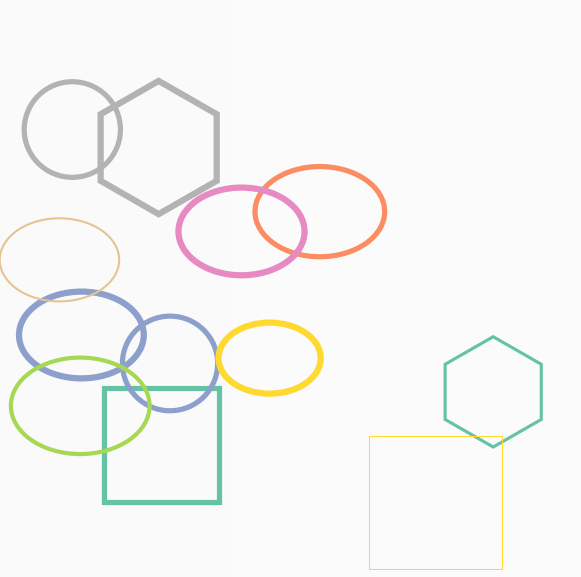[{"shape": "hexagon", "thickness": 1.5, "radius": 0.48, "center": [0.849, 0.321]}, {"shape": "square", "thickness": 2.5, "radius": 0.5, "center": [0.278, 0.229]}, {"shape": "oval", "thickness": 2.5, "radius": 0.56, "center": [0.55, 0.633]}, {"shape": "oval", "thickness": 3, "radius": 0.54, "center": [0.14, 0.419]}, {"shape": "circle", "thickness": 2.5, "radius": 0.41, "center": [0.293, 0.37]}, {"shape": "oval", "thickness": 3, "radius": 0.54, "center": [0.415, 0.598]}, {"shape": "oval", "thickness": 2, "radius": 0.6, "center": [0.138, 0.296]}, {"shape": "oval", "thickness": 3, "radius": 0.44, "center": [0.464, 0.379]}, {"shape": "square", "thickness": 0.5, "radius": 0.57, "center": [0.749, 0.129]}, {"shape": "oval", "thickness": 1, "radius": 0.51, "center": [0.102, 0.549]}, {"shape": "hexagon", "thickness": 3, "radius": 0.58, "center": [0.273, 0.744]}, {"shape": "circle", "thickness": 2.5, "radius": 0.41, "center": [0.124, 0.775]}]